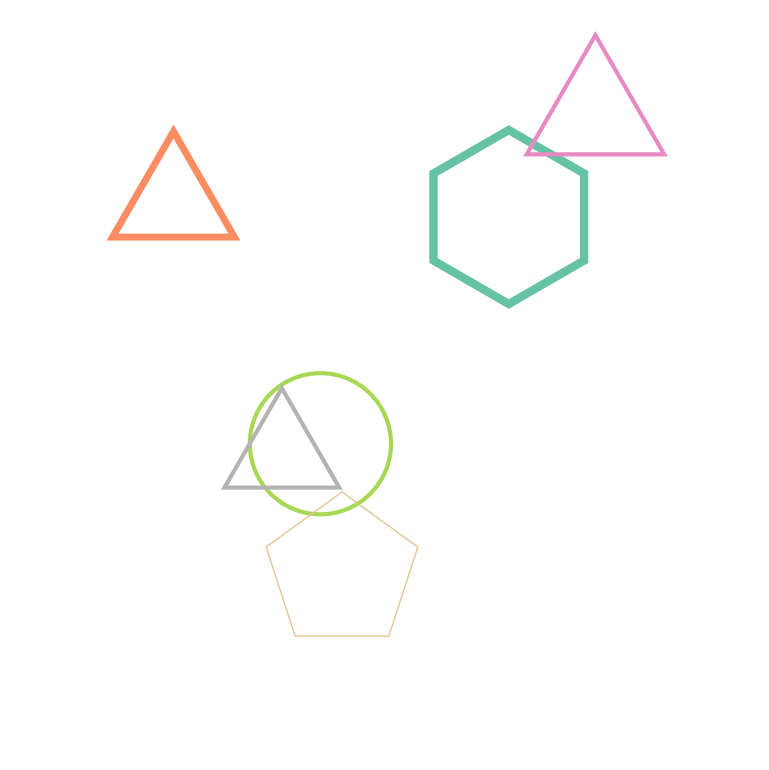[{"shape": "hexagon", "thickness": 3, "radius": 0.56, "center": [0.661, 0.718]}, {"shape": "triangle", "thickness": 2.5, "radius": 0.46, "center": [0.225, 0.738]}, {"shape": "triangle", "thickness": 1.5, "radius": 0.52, "center": [0.773, 0.851]}, {"shape": "circle", "thickness": 1.5, "radius": 0.46, "center": [0.416, 0.424]}, {"shape": "pentagon", "thickness": 0.5, "radius": 0.52, "center": [0.444, 0.258]}, {"shape": "triangle", "thickness": 1.5, "radius": 0.43, "center": [0.366, 0.41]}]